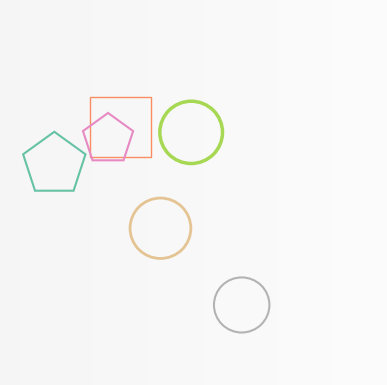[{"shape": "pentagon", "thickness": 1.5, "radius": 0.42, "center": [0.14, 0.573]}, {"shape": "square", "thickness": 1, "radius": 0.39, "center": [0.31, 0.67]}, {"shape": "pentagon", "thickness": 1.5, "radius": 0.34, "center": [0.279, 0.639]}, {"shape": "circle", "thickness": 2.5, "radius": 0.4, "center": [0.493, 0.656]}, {"shape": "circle", "thickness": 2, "radius": 0.39, "center": [0.414, 0.407]}, {"shape": "circle", "thickness": 1.5, "radius": 0.36, "center": [0.624, 0.208]}]